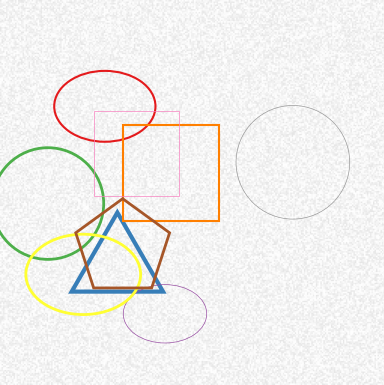[{"shape": "oval", "thickness": 1.5, "radius": 0.66, "center": [0.272, 0.724]}, {"shape": "triangle", "thickness": 3, "radius": 0.68, "center": [0.305, 0.311]}, {"shape": "circle", "thickness": 2, "radius": 0.73, "center": [0.124, 0.471]}, {"shape": "oval", "thickness": 0.5, "radius": 0.54, "center": [0.429, 0.185]}, {"shape": "square", "thickness": 1.5, "radius": 0.62, "center": [0.445, 0.55]}, {"shape": "oval", "thickness": 2, "radius": 0.75, "center": [0.216, 0.287]}, {"shape": "pentagon", "thickness": 2, "radius": 0.64, "center": [0.319, 0.356]}, {"shape": "square", "thickness": 0.5, "radius": 0.55, "center": [0.354, 0.601]}, {"shape": "circle", "thickness": 0.5, "radius": 0.74, "center": [0.761, 0.578]}]